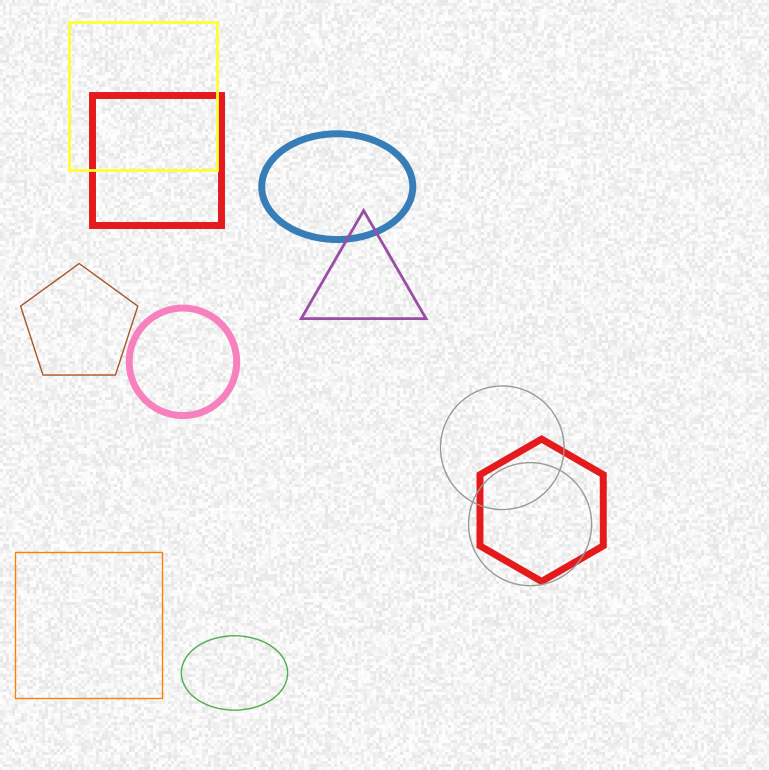[{"shape": "square", "thickness": 2.5, "radius": 0.42, "center": [0.203, 0.792]}, {"shape": "hexagon", "thickness": 2.5, "radius": 0.46, "center": [0.703, 0.337]}, {"shape": "oval", "thickness": 2.5, "radius": 0.49, "center": [0.438, 0.758]}, {"shape": "oval", "thickness": 0.5, "radius": 0.35, "center": [0.305, 0.126]}, {"shape": "triangle", "thickness": 1, "radius": 0.47, "center": [0.472, 0.633]}, {"shape": "square", "thickness": 0.5, "radius": 0.48, "center": [0.115, 0.188]}, {"shape": "square", "thickness": 1, "radius": 0.48, "center": [0.186, 0.875]}, {"shape": "pentagon", "thickness": 0.5, "radius": 0.4, "center": [0.103, 0.578]}, {"shape": "circle", "thickness": 2.5, "radius": 0.35, "center": [0.238, 0.53]}, {"shape": "circle", "thickness": 0.5, "radius": 0.4, "center": [0.652, 0.418]}, {"shape": "circle", "thickness": 0.5, "radius": 0.4, "center": [0.688, 0.319]}]